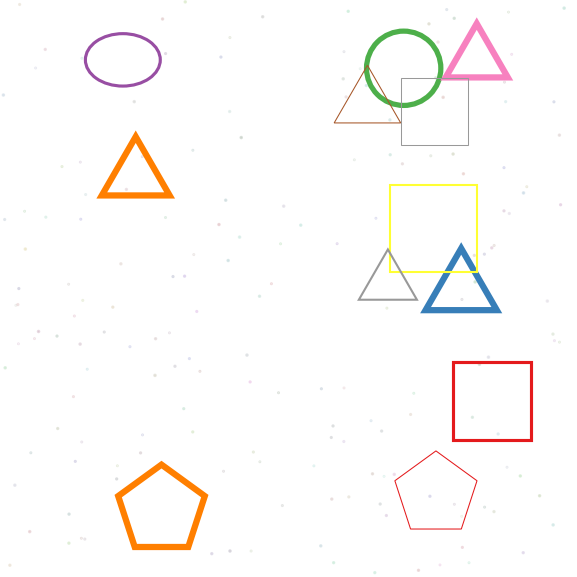[{"shape": "square", "thickness": 1.5, "radius": 0.34, "center": [0.852, 0.305]}, {"shape": "pentagon", "thickness": 0.5, "radius": 0.37, "center": [0.755, 0.144]}, {"shape": "triangle", "thickness": 3, "radius": 0.36, "center": [0.799, 0.498]}, {"shape": "circle", "thickness": 2.5, "radius": 0.32, "center": [0.699, 0.881]}, {"shape": "oval", "thickness": 1.5, "radius": 0.32, "center": [0.213, 0.895]}, {"shape": "triangle", "thickness": 3, "radius": 0.34, "center": [0.235, 0.695]}, {"shape": "pentagon", "thickness": 3, "radius": 0.39, "center": [0.28, 0.116]}, {"shape": "square", "thickness": 1, "radius": 0.38, "center": [0.751, 0.604]}, {"shape": "triangle", "thickness": 0.5, "radius": 0.33, "center": [0.636, 0.82]}, {"shape": "triangle", "thickness": 3, "radius": 0.31, "center": [0.826, 0.896]}, {"shape": "triangle", "thickness": 1, "radius": 0.29, "center": [0.672, 0.509]}, {"shape": "square", "thickness": 0.5, "radius": 0.29, "center": [0.753, 0.807]}]